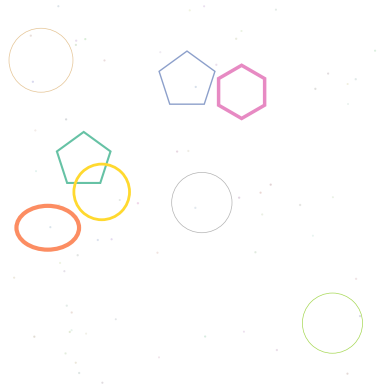[{"shape": "pentagon", "thickness": 1.5, "radius": 0.37, "center": [0.217, 0.584]}, {"shape": "oval", "thickness": 3, "radius": 0.41, "center": [0.124, 0.408]}, {"shape": "pentagon", "thickness": 1, "radius": 0.38, "center": [0.486, 0.791]}, {"shape": "hexagon", "thickness": 2.5, "radius": 0.35, "center": [0.628, 0.761]}, {"shape": "circle", "thickness": 0.5, "radius": 0.39, "center": [0.864, 0.161]}, {"shape": "circle", "thickness": 2, "radius": 0.36, "center": [0.264, 0.501]}, {"shape": "circle", "thickness": 0.5, "radius": 0.42, "center": [0.106, 0.844]}, {"shape": "circle", "thickness": 0.5, "radius": 0.39, "center": [0.524, 0.474]}]